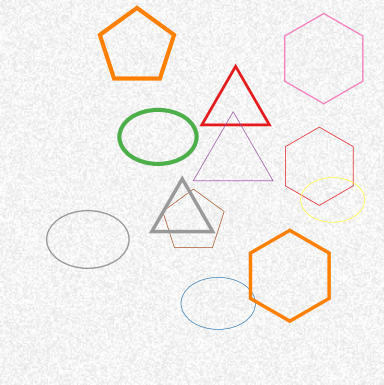[{"shape": "hexagon", "thickness": 0.5, "radius": 0.51, "center": [0.829, 0.568]}, {"shape": "triangle", "thickness": 2, "radius": 0.51, "center": [0.612, 0.726]}, {"shape": "oval", "thickness": 0.5, "radius": 0.48, "center": [0.567, 0.212]}, {"shape": "oval", "thickness": 3, "radius": 0.5, "center": [0.41, 0.644]}, {"shape": "triangle", "thickness": 0.5, "radius": 0.6, "center": [0.606, 0.59]}, {"shape": "pentagon", "thickness": 3, "radius": 0.51, "center": [0.356, 0.878]}, {"shape": "hexagon", "thickness": 2.5, "radius": 0.59, "center": [0.753, 0.284]}, {"shape": "oval", "thickness": 0.5, "radius": 0.42, "center": [0.864, 0.481]}, {"shape": "pentagon", "thickness": 0.5, "radius": 0.42, "center": [0.503, 0.425]}, {"shape": "hexagon", "thickness": 1, "radius": 0.59, "center": [0.841, 0.848]}, {"shape": "oval", "thickness": 1, "radius": 0.54, "center": [0.228, 0.378]}, {"shape": "triangle", "thickness": 2.5, "radius": 0.46, "center": [0.473, 0.444]}]